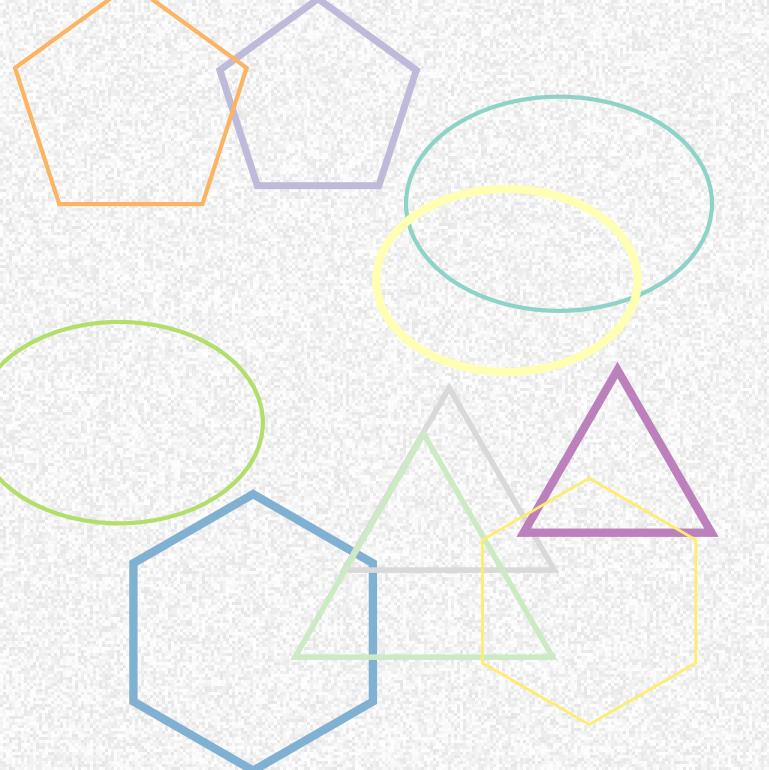[{"shape": "oval", "thickness": 1.5, "radius": 0.99, "center": [0.726, 0.735]}, {"shape": "oval", "thickness": 3, "radius": 0.85, "center": [0.658, 0.636]}, {"shape": "pentagon", "thickness": 2.5, "radius": 0.67, "center": [0.413, 0.867]}, {"shape": "hexagon", "thickness": 3, "radius": 0.9, "center": [0.329, 0.179]}, {"shape": "pentagon", "thickness": 1.5, "radius": 0.79, "center": [0.17, 0.863]}, {"shape": "oval", "thickness": 1.5, "radius": 0.93, "center": [0.155, 0.451]}, {"shape": "triangle", "thickness": 2, "radius": 0.79, "center": [0.583, 0.338]}, {"shape": "triangle", "thickness": 3, "radius": 0.7, "center": [0.802, 0.379]}, {"shape": "triangle", "thickness": 2, "radius": 0.97, "center": [0.55, 0.243]}, {"shape": "hexagon", "thickness": 1, "radius": 0.8, "center": [0.765, 0.219]}]